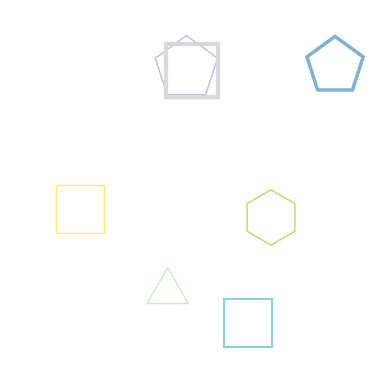[{"shape": "square", "thickness": 1.5, "radius": 0.31, "center": [0.643, 0.161]}, {"shape": "pentagon", "thickness": 1, "radius": 0.43, "center": [0.484, 0.823]}, {"shape": "pentagon", "thickness": 2.5, "radius": 0.38, "center": [0.87, 0.829]}, {"shape": "hexagon", "thickness": 1, "radius": 0.36, "center": [0.704, 0.435]}, {"shape": "square", "thickness": 3, "radius": 0.34, "center": [0.499, 0.817]}, {"shape": "triangle", "thickness": 1, "radius": 0.31, "center": [0.435, 0.243]}, {"shape": "square", "thickness": 1, "radius": 0.32, "center": [0.208, 0.457]}]